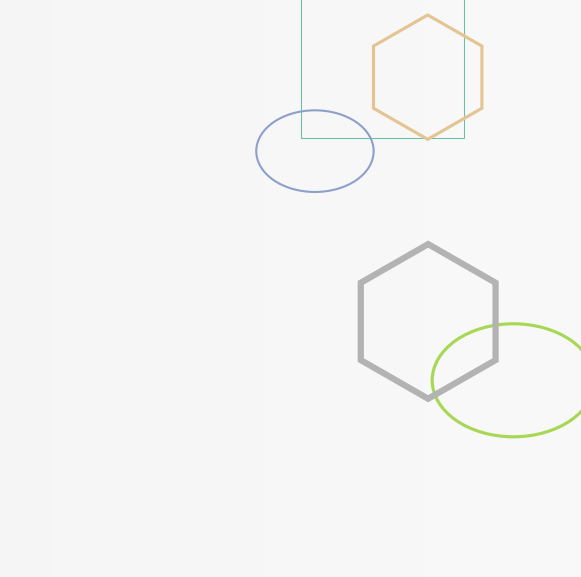[{"shape": "square", "thickness": 0.5, "radius": 0.7, "center": [0.658, 0.9]}, {"shape": "oval", "thickness": 1, "radius": 0.5, "center": [0.542, 0.737]}, {"shape": "oval", "thickness": 1.5, "radius": 0.7, "center": [0.883, 0.341]}, {"shape": "hexagon", "thickness": 1.5, "radius": 0.54, "center": [0.736, 0.866]}, {"shape": "hexagon", "thickness": 3, "radius": 0.67, "center": [0.737, 0.443]}]